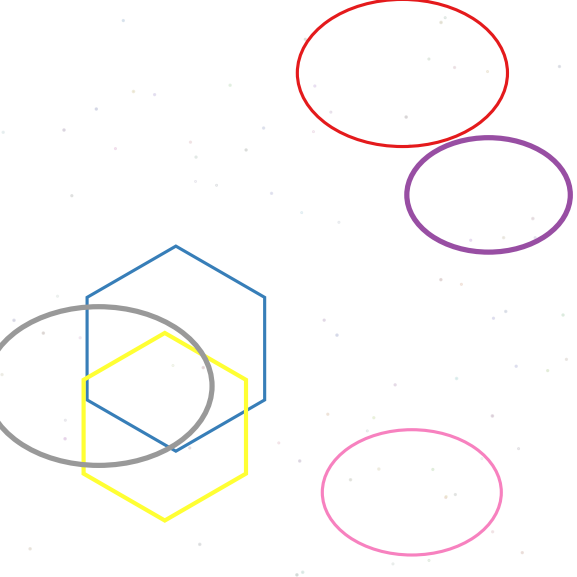[{"shape": "oval", "thickness": 1.5, "radius": 0.91, "center": [0.697, 0.873]}, {"shape": "hexagon", "thickness": 1.5, "radius": 0.89, "center": [0.305, 0.395]}, {"shape": "oval", "thickness": 2.5, "radius": 0.71, "center": [0.846, 0.662]}, {"shape": "hexagon", "thickness": 2, "radius": 0.81, "center": [0.285, 0.26]}, {"shape": "oval", "thickness": 1.5, "radius": 0.77, "center": [0.713, 0.147]}, {"shape": "oval", "thickness": 2.5, "radius": 0.98, "center": [0.171, 0.331]}]